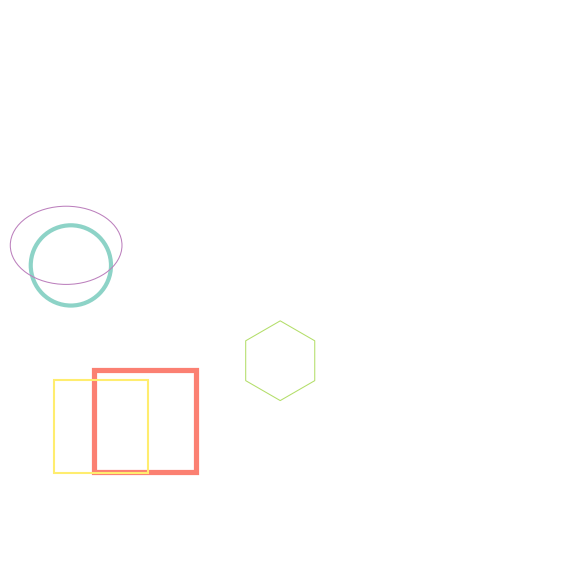[{"shape": "circle", "thickness": 2, "radius": 0.35, "center": [0.123, 0.54]}, {"shape": "square", "thickness": 2.5, "radius": 0.44, "center": [0.251, 0.27]}, {"shape": "hexagon", "thickness": 0.5, "radius": 0.35, "center": [0.485, 0.375]}, {"shape": "oval", "thickness": 0.5, "radius": 0.48, "center": [0.115, 0.574]}, {"shape": "square", "thickness": 1, "radius": 0.41, "center": [0.175, 0.261]}]